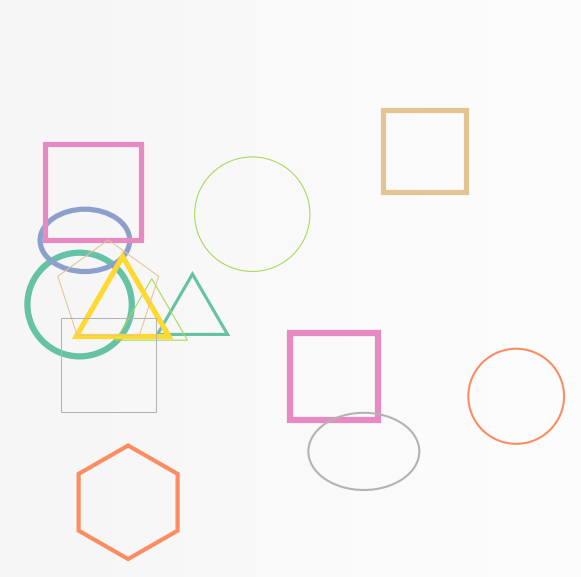[{"shape": "circle", "thickness": 3, "radius": 0.45, "center": [0.137, 0.472]}, {"shape": "triangle", "thickness": 1.5, "radius": 0.35, "center": [0.331, 0.455]}, {"shape": "circle", "thickness": 1, "radius": 0.41, "center": [0.888, 0.313]}, {"shape": "hexagon", "thickness": 2, "radius": 0.49, "center": [0.22, 0.129]}, {"shape": "oval", "thickness": 2.5, "radius": 0.39, "center": [0.146, 0.583]}, {"shape": "square", "thickness": 2.5, "radius": 0.41, "center": [0.16, 0.667]}, {"shape": "square", "thickness": 3, "radius": 0.38, "center": [0.575, 0.346]}, {"shape": "circle", "thickness": 0.5, "radius": 0.5, "center": [0.434, 0.628]}, {"shape": "triangle", "thickness": 0.5, "radius": 0.35, "center": [0.261, 0.446]}, {"shape": "triangle", "thickness": 2.5, "radius": 0.46, "center": [0.211, 0.463]}, {"shape": "square", "thickness": 2.5, "radius": 0.36, "center": [0.73, 0.738]}, {"shape": "pentagon", "thickness": 0.5, "radius": 0.46, "center": [0.186, 0.493]}, {"shape": "square", "thickness": 0.5, "radius": 0.41, "center": [0.186, 0.367]}, {"shape": "oval", "thickness": 1, "radius": 0.48, "center": [0.626, 0.217]}]